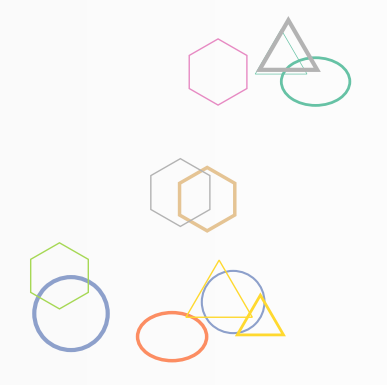[{"shape": "triangle", "thickness": 0.5, "radius": 0.39, "center": [0.725, 0.846]}, {"shape": "oval", "thickness": 2, "radius": 0.44, "center": [0.814, 0.788]}, {"shape": "oval", "thickness": 2.5, "radius": 0.45, "center": [0.444, 0.126]}, {"shape": "circle", "thickness": 1.5, "radius": 0.4, "center": [0.602, 0.216]}, {"shape": "circle", "thickness": 3, "radius": 0.47, "center": [0.183, 0.185]}, {"shape": "hexagon", "thickness": 1, "radius": 0.43, "center": [0.563, 0.813]}, {"shape": "hexagon", "thickness": 1, "radius": 0.43, "center": [0.154, 0.283]}, {"shape": "triangle", "thickness": 2, "radius": 0.34, "center": [0.672, 0.165]}, {"shape": "triangle", "thickness": 1, "radius": 0.49, "center": [0.565, 0.225]}, {"shape": "hexagon", "thickness": 2.5, "radius": 0.41, "center": [0.535, 0.483]}, {"shape": "hexagon", "thickness": 1, "radius": 0.44, "center": [0.465, 0.5]}, {"shape": "triangle", "thickness": 3, "radius": 0.43, "center": [0.744, 0.862]}]